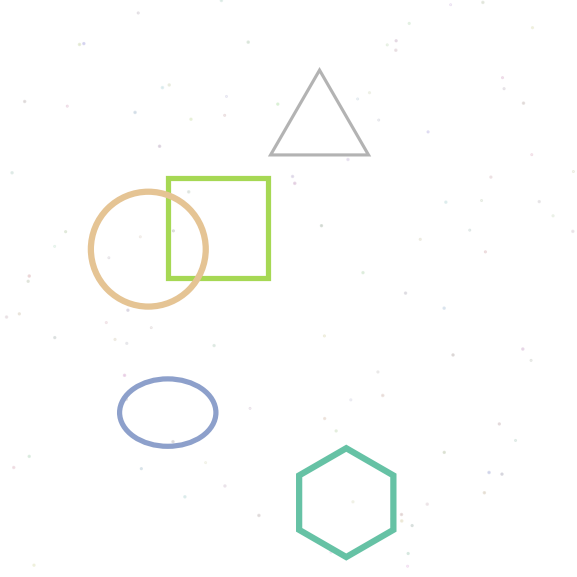[{"shape": "hexagon", "thickness": 3, "radius": 0.47, "center": [0.6, 0.129]}, {"shape": "oval", "thickness": 2.5, "radius": 0.42, "center": [0.29, 0.285]}, {"shape": "square", "thickness": 2.5, "radius": 0.43, "center": [0.378, 0.604]}, {"shape": "circle", "thickness": 3, "radius": 0.5, "center": [0.257, 0.568]}, {"shape": "triangle", "thickness": 1.5, "radius": 0.49, "center": [0.553, 0.78]}]